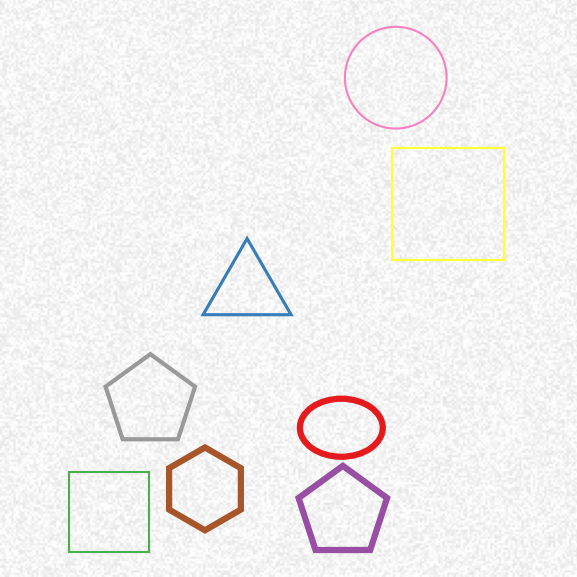[{"shape": "oval", "thickness": 3, "radius": 0.36, "center": [0.591, 0.258]}, {"shape": "triangle", "thickness": 1.5, "radius": 0.44, "center": [0.428, 0.498]}, {"shape": "square", "thickness": 1, "radius": 0.35, "center": [0.189, 0.112]}, {"shape": "pentagon", "thickness": 3, "radius": 0.4, "center": [0.594, 0.112]}, {"shape": "square", "thickness": 1, "radius": 0.48, "center": [0.776, 0.647]}, {"shape": "hexagon", "thickness": 3, "radius": 0.36, "center": [0.355, 0.153]}, {"shape": "circle", "thickness": 1, "radius": 0.44, "center": [0.685, 0.865]}, {"shape": "pentagon", "thickness": 2, "radius": 0.41, "center": [0.26, 0.304]}]